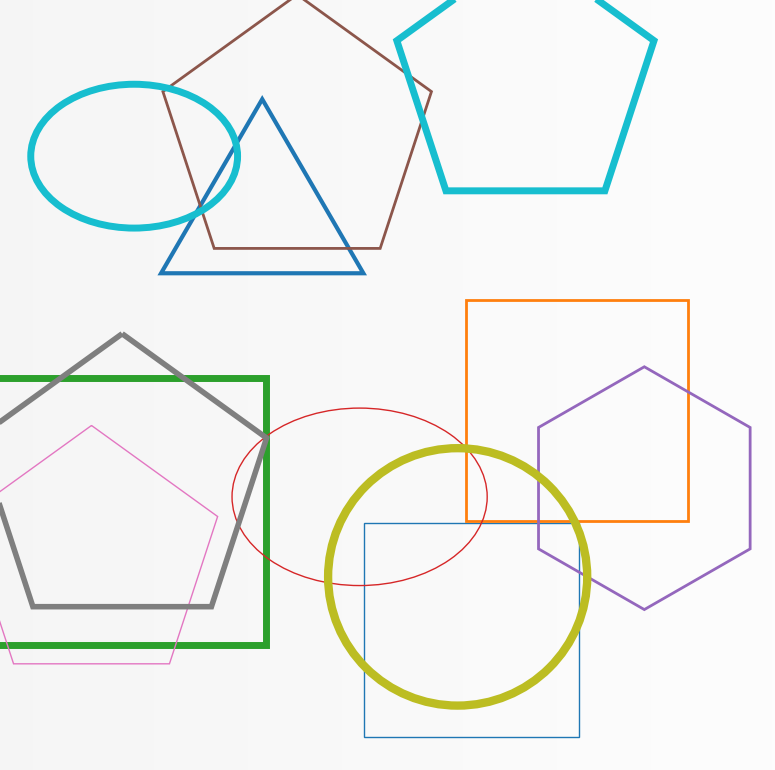[{"shape": "triangle", "thickness": 1.5, "radius": 0.75, "center": [0.338, 0.72]}, {"shape": "square", "thickness": 0.5, "radius": 0.69, "center": [0.608, 0.182]}, {"shape": "square", "thickness": 1, "radius": 0.72, "center": [0.744, 0.467]}, {"shape": "square", "thickness": 2.5, "radius": 0.87, "center": [0.17, 0.335]}, {"shape": "oval", "thickness": 0.5, "radius": 0.82, "center": [0.464, 0.355]}, {"shape": "hexagon", "thickness": 1, "radius": 0.79, "center": [0.831, 0.366]}, {"shape": "pentagon", "thickness": 1, "radius": 0.91, "center": [0.383, 0.825]}, {"shape": "pentagon", "thickness": 0.5, "radius": 0.86, "center": [0.118, 0.276]}, {"shape": "pentagon", "thickness": 2, "radius": 0.98, "center": [0.158, 0.371]}, {"shape": "circle", "thickness": 3, "radius": 0.84, "center": [0.591, 0.251]}, {"shape": "oval", "thickness": 2.5, "radius": 0.67, "center": [0.173, 0.797]}, {"shape": "pentagon", "thickness": 2.5, "radius": 0.87, "center": [0.678, 0.893]}]